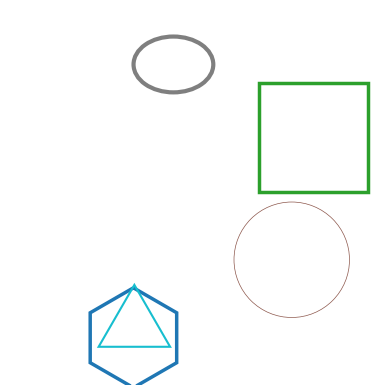[{"shape": "hexagon", "thickness": 2.5, "radius": 0.65, "center": [0.347, 0.123]}, {"shape": "square", "thickness": 2.5, "radius": 0.71, "center": [0.815, 0.644]}, {"shape": "circle", "thickness": 0.5, "radius": 0.75, "center": [0.758, 0.325]}, {"shape": "oval", "thickness": 3, "radius": 0.52, "center": [0.45, 0.833]}, {"shape": "triangle", "thickness": 1.5, "radius": 0.54, "center": [0.349, 0.153]}]